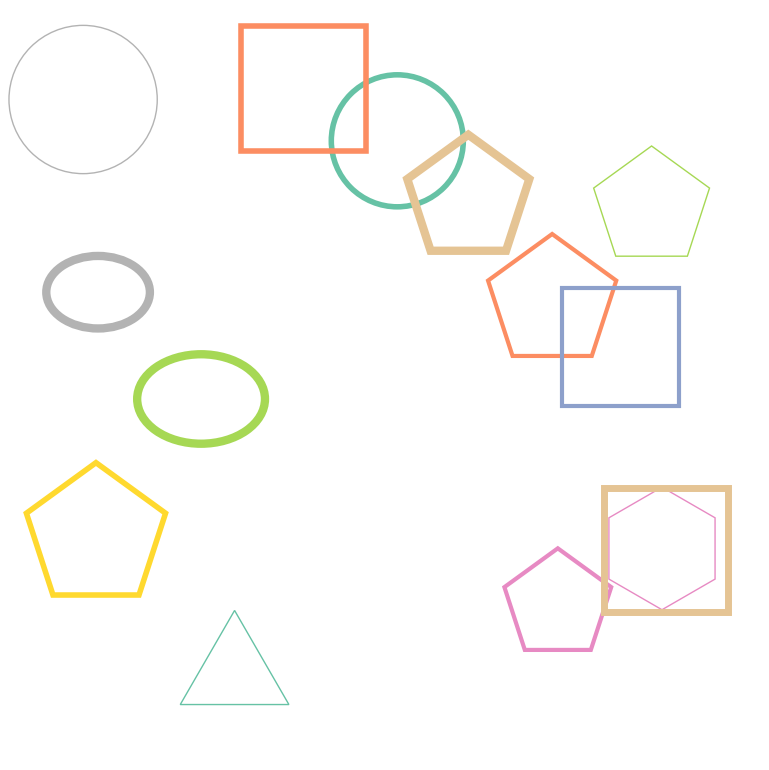[{"shape": "triangle", "thickness": 0.5, "radius": 0.41, "center": [0.305, 0.126]}, {"shape": "circle", "thickness": 2, "radius": 0.43, "center": [0.516, 0.817]}, {"shape": "pentagon", "thickness": 1.5, "radius": 0.44, "center": [0.717, 0.609]}, {"shape": "square", "thickness": 2, "radius": 0.41, "center": [0.394, 0.885]}, {"shape": "square", "thickness": 1.5, "radius": 0.38, "center": [0.806, 0.55]}, {"shape": "pentagon", "thickness": 1.5, "radius": 0.36, "center": [0.724, 0.215]}, {"shape": "hexagon", "thickness": 0.5, "radius": 0.4, "center": [0.86, 0.288]}, {"shape": "oval", "thickness": 3, "radius": 0.41, "center": [0.261, 0.482]}, {"shape": "pentagon", "thickness": 0.5, "radius": 0.4, "center": [0.846, 0.731]}, {"shape": "pentagon", "thickness": 2, "radius": 0.48, "center": [0.125, 0.304]}, {"shape": "pentagon", "thickness": 3, "radius": 0.42, "center": [0.608, 0.742]}, {"shape": "square", "thickness": 2.5, "radius": 0.4, "center": [0.865, 0.286]}, {"shape": "oval", "thickness": 3, "radius": 0.34, "center": [0.127, 0.621]}, {"shape": "circle", "thickness": 0.5, "radius": 0.48, "center": [0.108, 0.871]}]